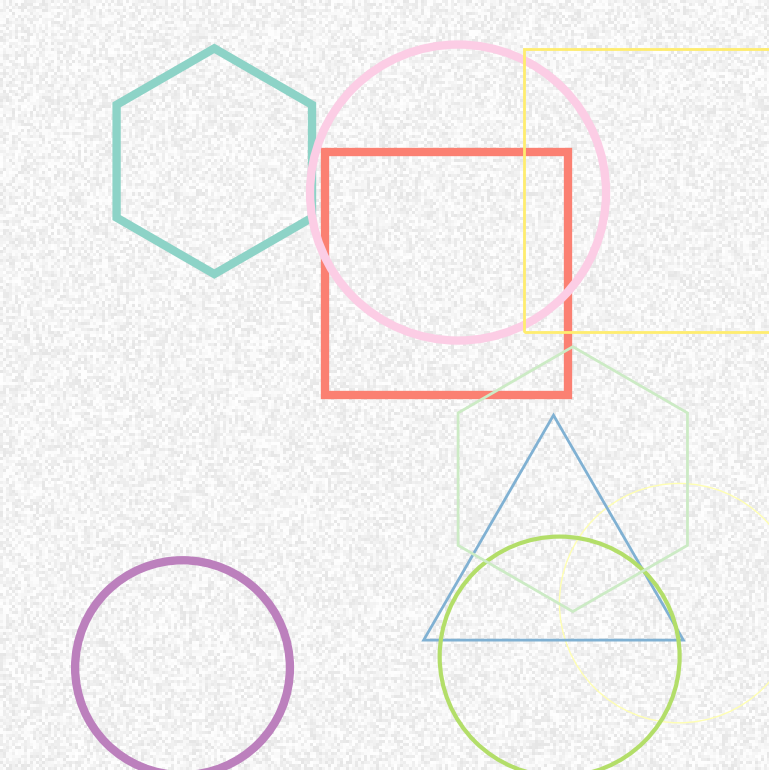[{"shape": "hexagon", "thickness": 3, "radius": 0.73, "center": [0.278, 0.791]}, {"shape": "circle", "thickness": 0.5, "radius": 0.78, "center": [0.882, 0.217]}, {"shape": "square", "thickness": 3, "radius": 0.79, "center": [0.58, 0.645]}, {"shape": "triangle", "thickness": 1, "radius": 0.97, "center": [0.719, 0.266]}, {"shape": "circle", "thickness": 1.5, "radius": 0.78, "center": [0.727, 0.147]}, {"shape": "circle", "thickness": 3, "radius": 0.96, "center": [0.595, 0.75]}, {"shape": "circle", "thickness": 3, "radius": 0.7, "center": [0.237, 0.133]}, {"shape": "hexagon", "thickness": 1, "radius": 0.86, "center": [0.744, 0.378]}, {"shape": "square", "thickness": 1, "radius": 0.92, "center": [0.865, 0.753]}]